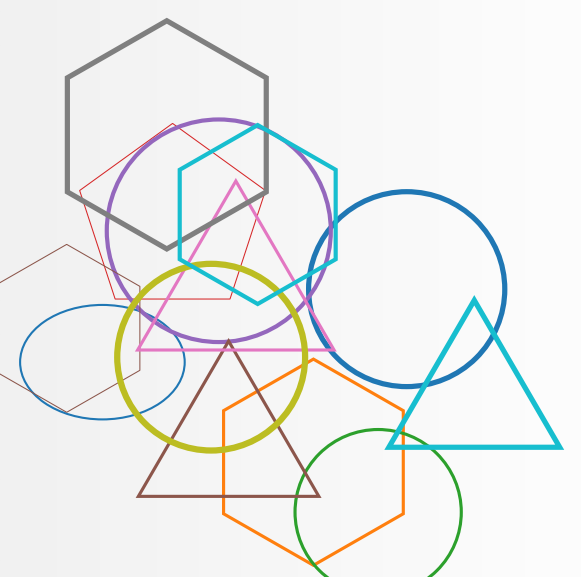[{"shape": "oval", "thickness": 1, "radius": 0.71, "center": [0.176, 0.372]}, {"shape": "circle", "thickness": 2.5, "radius": 0.84, "center": [0.7, 0.498]}, {"shape": "hexagon", "thickness": 1.5, "radius": 0.89, "center": [0.539, 0.199]}, {"shape": "circle", "thickness": 1.5, "radius": 0.72, "center": [0.651, 0.112]}, {"shape": "pentagon", "thickness": 0.5, "radius": 0.84, "center": [0.297, 0.617]}, {"shape": "circle", "thickness": 2, "radius": 0.96, "center": [0.376, 0.6]}, {"shape": "triangle", "thickness": 1.5, "radius": 0.9, "center": [0.393, 0.229]}, {"shape": "hexagon", "thickness": 0.5, "radius": 0.73, "center": [0.115, 0.431]}, {"shape": "triangle", "thickness": 1.5, "radius": 0.98, "center": [0.406, 0.491]}, {"shape": "hexagon", "thickness": 2.5, "radius": 0.99, "center": [0.287, 0.766]}, {"shape": "circle", "thickness": 3, "radius": 0.81, "center": [0.363, 0.381]}, {"shape": "triangle", "thickness": 2.5, "radius": 0.85, "center": [0.816, 0.31]}, {"shape": "hexagon", "thickness": 2, "radius": 0.77, "center": [0.443, 0.628]}]